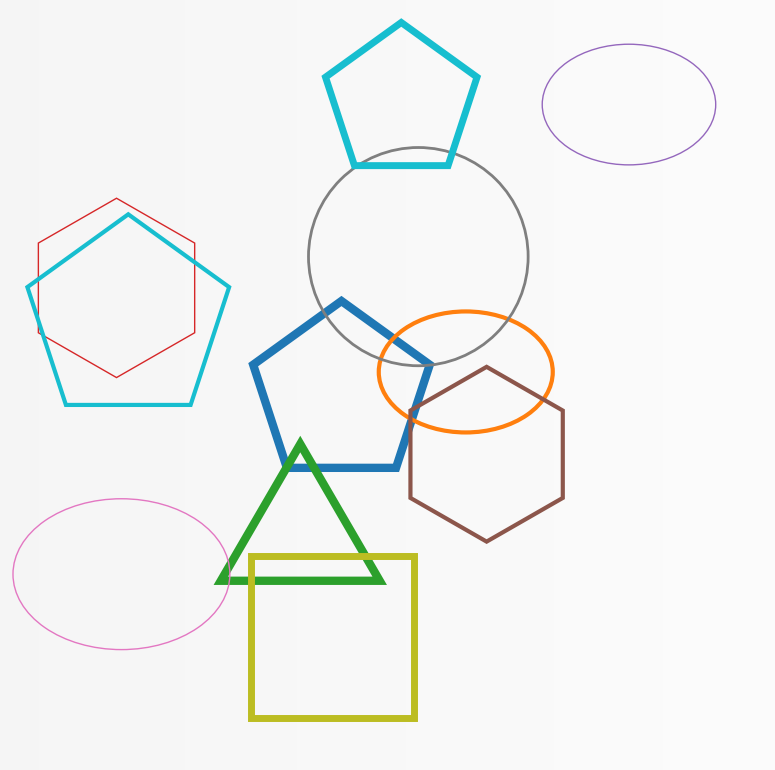[{"shape": "pentagon", "thickness": 3, "radius": 0.6, "center": [0.441, 0.489]}, {"shape": "oval", "thickness": 1.5, "radius": 0.56, "center": [0.601, 0.517]}, {"shape": "triangle", "thickness": 3, "radius": 0.59, "center": [0.387, 0.305]}, {"shape": "hexagon", "thickness": 0.5, "radius": 0.58, "center": [0.15, 0.626]}, {"shape": "oval", "thickness": 0.5, "radius": 0.56, "center": [0.812, 0.864]}, {"shape": "hexagon", "thickness": 1.5, "radius": 0.57, "center": [0.628, 0.41]}, {"shape": "oval", "thickness": 0.5, "radius": 0.7, "center": [0.157, 0.254]}, {"shape": "circle", "thickness": 1, "radius": 0.71, "center": [0.54, 0.667]}, {"shape": "square", "thickness": 2.5, "radius": 0.53, "center": [0.43, 0.173]}, {"shape": "pentagon", "thickness": 1.5, "radius": 0.68, "center": [0.165, 0.585]}, {"shape": "pentagon", "thickness": 2.5, "radius": 0.51, "center": [0.518, 0.868]}]